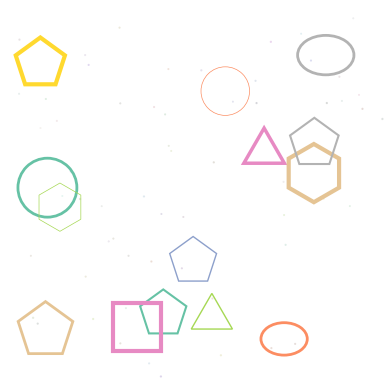[{"shape": "circle", "thickness": 2, "radius": 0.38, "center": [0.123, 0.513]}, {"shape": "pentagon", "thickness": 1.5, "radius": 0.32, "center": [0.424, 0.185]}, {"shape": "circle", "thickness": 0.5, "radius": 0.32, "center": [0.585, 0.763]}, {"shape": "oval", "thickness": 2, "radius": 0.3, "center": [0.738, 0.12]}, {"shape": "pentagon", "thickness": 1, "radius": 0.32, "center": [0.502, 0.322]}, {"shape": "triangle", "thickness": 2.5, "radius": 0.3, "center": [0.686, 0.606]}, {"shape": "square", "thickness": 3, "radius": 0.31, "center": [0.355, 0.15]}, {"shape": "hexagon", "thickness": 0.5, "radius": 0.31, "center": [0.156, 0.462]}, {"shape": "triangle", "thickness": 1, "radius": 0.31, "center": [0.55, 0.176]}, {"shape": "pentagon", "thickness": 3, "radius": 0.34, "center": [0.105, 0.835]}, {"shape": "pentagon", "thickness": 2, "radius": 0.37, "center": [0.118, 0.142]}, {"shape": "hexagon", "thickness": 3, "radius": 0.38, "center": [0.815, 0.55]}, {"shape": "oval", "thickness": 2, "radius": 0.37, "center": [0.846, 0.857]}, {"shape": "pentagon", "thickness": 1.5, "radius": 0.33, "center": [0.816, 0.628]}]